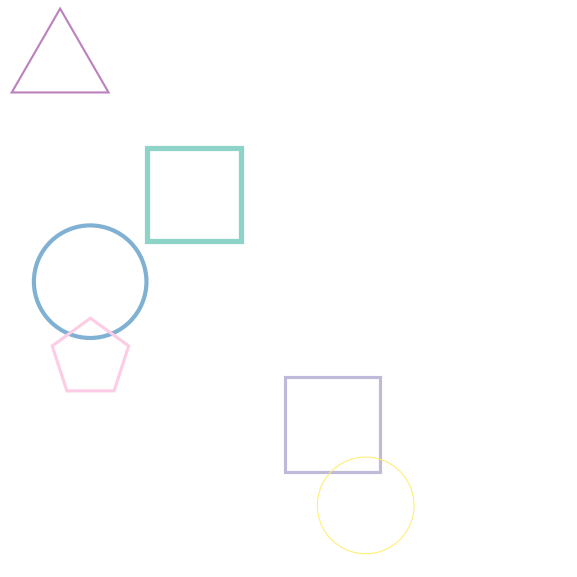[{"shape": "square", "thickness": 2.5, "radius": 0.41, "center": [0.336, 0.662]}, {"shape": "square", "thickness": 1.5, "radius": 0.41, "center": [0.576, 0.264]}, {"shape": "circle", "thickness": 2, "radius": 0.49, "center": [0.156, 0.511]}, {"shape": "pentagon", "thickness": 1.5, "radius": 0.35, "center": [0.157, 0.379]}, {"shape": "triangle", "thickness": 1, "radius": 0.48, "center": [0.104, 0.887]}, {"shape": "circle", "thickness": 0.5, "radius": 0.42, "center": [0.633, 0.124]}]